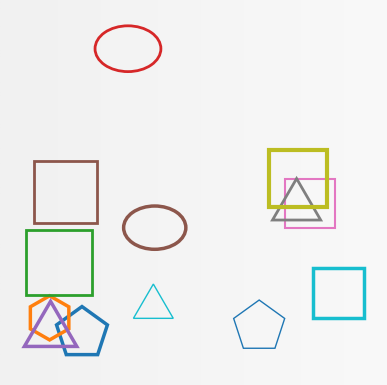[{"shape": "pentagon", "thickness": 2.5, "radius": 0.34, "center": [0.212, 0.135]}, {"shape": "pentagon", "thickness": 1, "radius": 0.35, "center": [0.669, 0.151]}, {"shape": "hexagon", "thickness": 2.5, "radius": 0.29, "center": [0.128, 0.174]}, {"shape": "square", "thickness": 2, "radius": 0.42, "center": [0.152, 0.319]}, {"shape": "oval", "thickness": 2, "radius": 0.42, "center": [0.33, 0.873]}, {"shape": "triangle", "thickness": 2.5, "radius": 0.39, "center": [0.131, 0.139]}, {"shape": "oval", "thickness": 2.5, "radius": 0.4, "center": [0.399, 0.409]}, {"shape": "square", "thickness": 2, "radius": 0.4, "center": [0.168, 0.501]}, {"shape": "square", "thickness": 1.5, "radius": 0.32, "center": [0.8, 0.472]}, {"shape": "triangle", "thickness": 2, "radius": 0.36, "center": [0.765, 0.464]}, {"shape": "square", "thickness": 3, "radius": 0.37, "center": [0.769, 0.536]}, {"shape": "triangle", "thickness": 1, "radius": 0.3, "center": [0.396, 0.203]}, {"shape": "square", "thickness": 2.5, "radius": 0.32, "center": [0.873, 0.239]}]